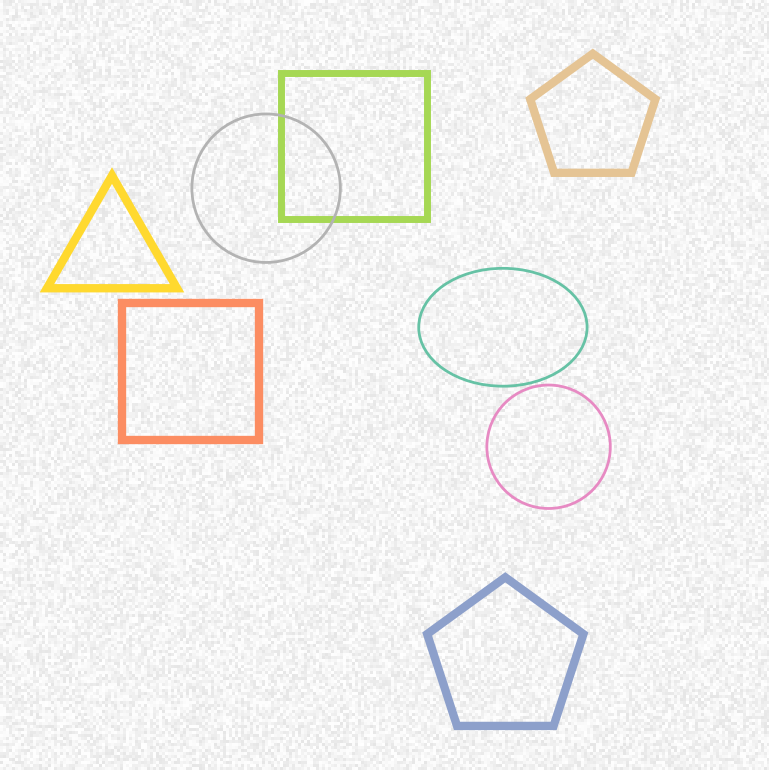[{"shape": "oval", "thickness": 1, "radius": 0.55, "center": [0.653, 0.575]}, {"shape": "square", "thickness": 3, "radius": 0.45, "center": [0.248, 0.518]}, {"shape": "pentagon", "thickness": 3, "radius": 0.53, "center": [0.656, 0.144]}, {"shape": "circle", "thickness": 1, "radius": 0.4, "center": [0.712, 0.42]}, {"shape": "square", "thickness": 2.5, "radius": 0.47, "center": [0.459, 0.81]}, {"shape": "triangle", "thickness": 3, "radius": 0.49, "center": [0.145, 0.674]}, {"shape": "pentagon", "thickness": 3, "radius": 0.43, "center": [0.77, 0.845]}, {"shape": "circle", "thickness": 1, "radius": 0.48, "center": [0.346, 0.756]}]